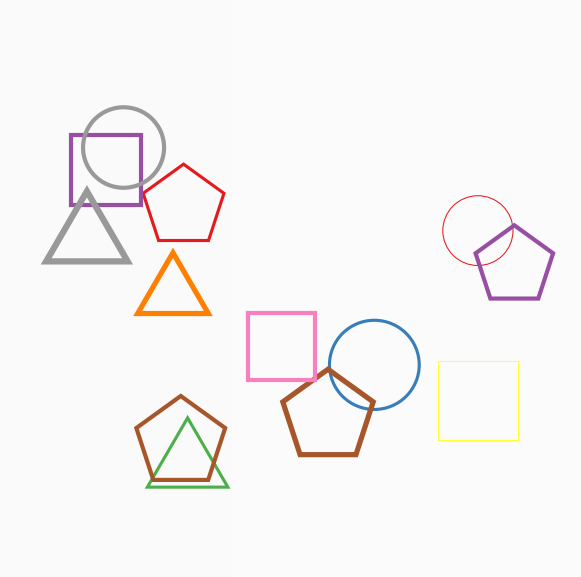[{"shape": "circle", "thickness": 0.5, "radius": 0.3, "center": [0.822, 0.6]}, {"shape": "pentagon", "thickness": 1.5, "radius": 0.37, "center": [0.316, 0.642]}, {"shape": "circle", "thickness": 1.5, "radius": 0.39, "center": [0.644, 0.367]}, {"shape": "triangle", "thickness": 1.5, "radius": 0.4, "center": [0.323, 0.196]}, {"shape": "pentagon", "thickness": 2, "radius": 0.35, "center": [0.885, 0.539]}, {"shape": "square", "thickness": 2, "radius": 0.3, "center": [0.182, 0.704]}, {"shape": "triangle", "thickness": 2.5, "radius": 0.35, "center": [0.298, 0.491]}, {"shape": "square", "thickness": 0.5, "radius": 0.34, "center": [0.822, 0.306]}, {"shape": "pentagon", "thickness": 2.5, "radius": 0.41, "center": [0.564, 0.278]}, {"shape": "pentagon", "thickness": 2, "radius": 0.4, "center": [0.311, 0.233]}, {"shape": "square", "thickness": 2, "radius": 0.29, "center": [0.484, 0.4]}, {"shape": "triangle", "thickness": 3, "radius": 0.4, "center": [0.15, 0.587]}, {"shape": "circle", "thickness": 2, "radius": 0.35, "center": [0.213, 0.744]}]